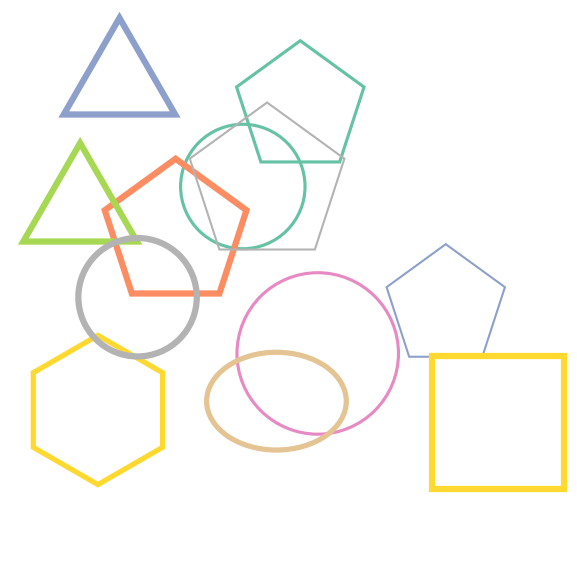[{"shape": "pentagon", "thickness": 1.5, "radius": 0.58, "center": [0.52, 0.813]}, {"shape": "circle", "thickness": 1.5, "radius": 0.54, "center": [0.42, 0.676]}, {"shape": "pentagon", "thickness": 3, "radius": 0.64, "center": [0.304, 0.595]}, {"shape": "triangle", "thickness": 3, "radius": 0.56, "center": [0.207, 0.857]}, {"shape": "pentagon", "thickness": 1, "radius": 0.54, "center": [0.772, 0.469]}, {"shape": "circle", "thickness": 1.5, "radius": 0.7, "center": [0.55, 0.387]}, {"shape": "triangle", "thickness": 3, "radius": 0.57, "center": [0.139, 0.638]}, {"shape": "hexagon", "thickness": 2.5, "radius": 0.65, "center": [0.17, 0.289]}, {"shape": "square", "thickness": 3, "radius": 0.57, "center": [0.863, 0.268]}, {"shape": "oval", "thickness": 2.5, "radius": 0.6, "center": [0.479, 0.304]}, {"shape": "pentagon", "thickness": 1, "radius": 0.7, "center": [0.463, 0.681]}, {"shape": "circle", "thickness": 3, "radius": 0.51, "center": [0.238, 0.484]}]